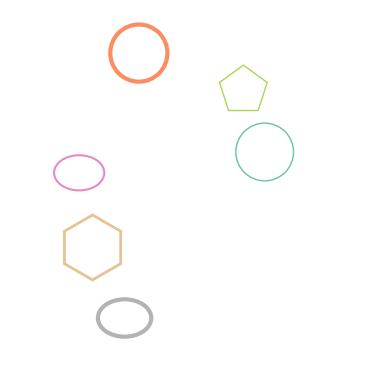[{"shape": "circle", "thickness": 1, "radius": 0.37, "center": [0.687, 0.605]}, {"shape": "circle", "thickness": 3, "radius": 0.37, "center": [0.361, 0.862]}, {"shape": "oval", "thickness": 1.5, "radius": 0.33, "center": [0.206, 0.551]}, {"shape": "pentagon", "thickness": 1, "radius": 0.33, "center": [0.632, 0.766]}, {"shape": "hexagon", "thickness": 2, "radius": 0.42, "center": [0.24, 0.357]}, {"shape": "oval", "thickness": 3, "radius": 0.35, "center": [0.324, 0.174]}]